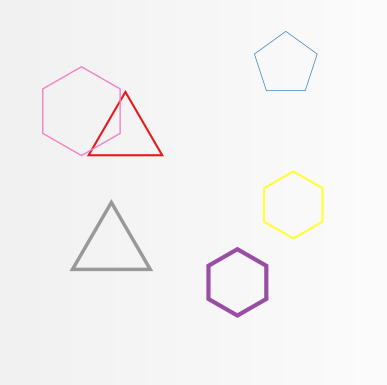[{"shape": "triangle", "thickness": 1.5, "radius": 0.55, "center": [0.324, 0.652]}, {"shape": "pentagon", "thickness": 0.5, "radius": 0.43, "center": [0.738, 0.833]}, {"shape": "hexagon", "thickness": 3, "radius": 0.43, "center": [0.613, 0.267]}, {"shape": "hexagon", "thickness": 1.5, "radius": 0.44, "center": [0.757, 0.468]}, {"shape": "hexagon", "thickness": 1, "radius": 0.58, "center": [0.21, 0.711]}, {"shape": "triangle", "thickness": 2.5, "radius": 0.58, "center": [0.287, 0.358]}]